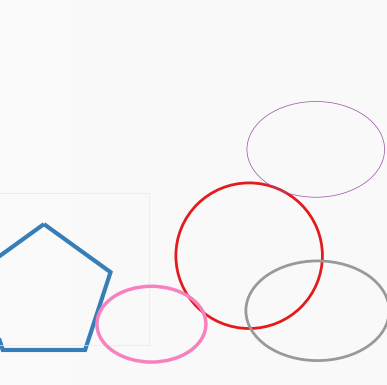[{"shape": "circle", "thickness": 2, "radius": 0.95, "center": [0.643, 0.336]}, {"shape": "pentagon", "thickness": 3, "radius": 0.9, "center": [0.113, 0.237]}, {"shape": "oval", "thickness": 0.5, "radius": 0.89, "center": [0.815, 0.612]}, {"shape": "square", "thickness": 0.5, "radius": 0.99, "center": [0.189, 0.301]}, {"shape": "oval", "thickness": 2.5, "radius": 0.7, "center": [0.391, 0.158]}, {"shape": "oval", "thickness": 2, "radius": 0.92, "center": [0.819, 0.193]}]